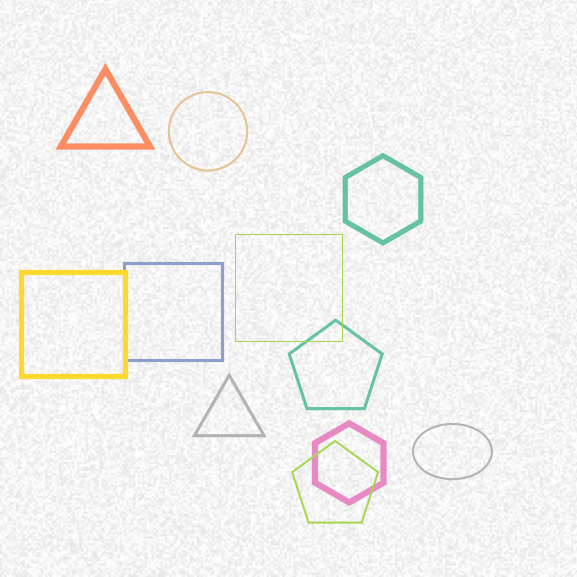[{"shape": "pentagon", "thickness": 1.5, "radius": 0.42, "center": [0.581, 0.36]}, {"shape": "hexagon", "thickness": 2.5, "radius": 0.38, "center": [0.663, 0.654]}, {"shape": "triangle", "thickness": 3, "radius": 0.45, "center": [0.183, 0.79]}, {"shape": "square", "thickness": 1.5, "radius": 0.42, "center": [0.3, 0.459]}, {"shape": "hexagon", "thickness": 3, "radius": 0.34, "center": [0.605, 0.198]}, {"shape": "square", "thickness": 0.5, "radius": 0.47, "center": [0.499, 0.501]}, {"shape": "pentagon", "thickness": 1, "radius": 0.39, "center": [0.58, 0.157]}, {"shape": "square", "thickness": 2.5, "radius": 0.45, "center": [0.127, 0.438]}, {"shape": "circle", "thickness": 1, "radius": 0.34, "center": [0.36, 0.772]}, {"shape": "triangle", "thickness": 1.5, "radius": 0.35, "center": [0.397, 0.28]}, {"shape": "oval", "thickness": 1, "radius": 0.34, "center": [0.783, 0.217]}]